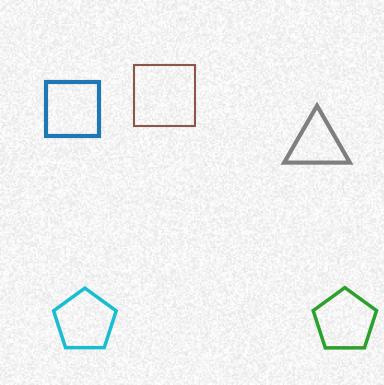[{"shape": "square", "thickness": 3, "radius": 0.35, "center": [0.189, 0.717]}, {"shape": "pentagon", "thickness": 2.5, "radius": 0.43, "center": [0.896, 0.166]}, {"shape": "square", "thickness": 1.5, "radius": 0.4, "center": [0.428, 0.753]}, {"shape": "triangle", "thickness": 3, "radius": 0.49, "center": [0.823, 0.627]}, {"shape": "pentagon", "thickness": 2.5, "radius": 0.43, "center": [0.221, 0.166]}]